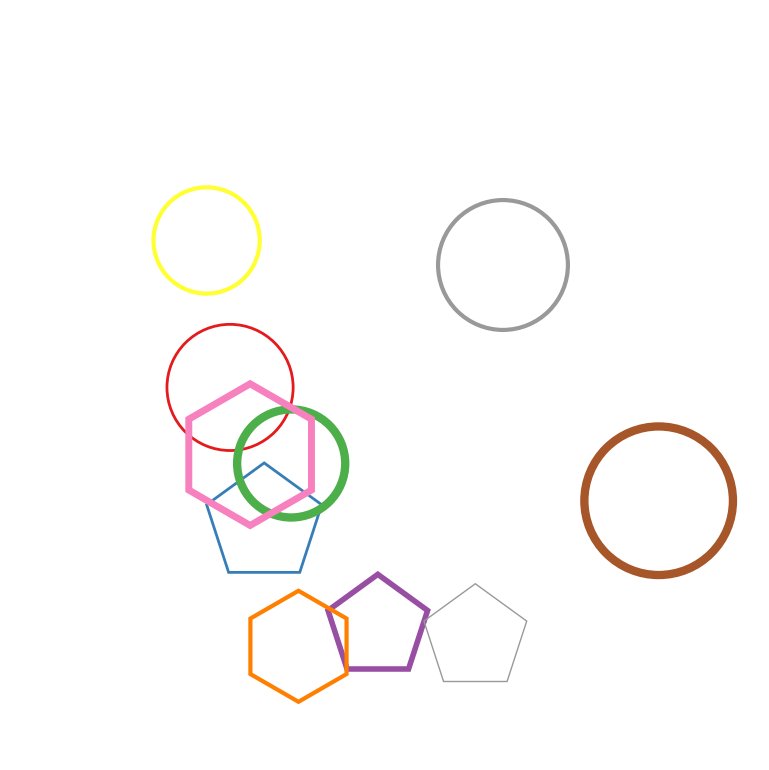[{"shape": "circle", "thickness": 1, "radius": 0.41, "center": [0.299, 0.497]}, {"shape": "pentagon", "thickness": 1, "radius": 0.39, "center": [0.343, 0.32]}, {"shape": "circle", "thickness": 3, "radius": 0.35, "center": [0.378, 0.398]}, {"shape": "pentagon", "thickness": 2, "radius": 0.34, "center": [0.491, 0.186]}, {"shape": "hexagon", "thickness": 1.5, "radius": 0.36, "center": [0.388, 0.161]}, {"shape": "circle", "thickness": 1.5, "radius": 0.34, "center": [0.268, 0.688]}, {"shape": "circle", "thickness": 3, "radius": 0.48, "center": [0.855, 0.35]}, {"shape": "hexagon", "thickness": 2.5, "radius": 0.46, "center": [0.325, 0.41]}, {"shape": "pentagon", "thickness": 0.5, "radius": 0.35, "center": [0.617, 0.172]}, {"shape": "circle", "thickness": 1.5, "radius": 0.42, "center": [0.653, 0.656]}]